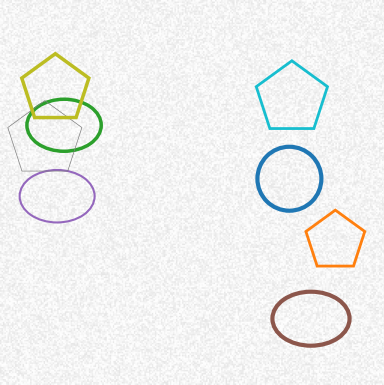[{"shape": "circle", "thickness": 3, "radius": 0.42, "center": [0.752, 0.536]}, {"shape": "pentagon", "thickness": 2, "radius": 0.4, "center": [0.871, 0.374]}, {"shape": "oval", "thickness": 2.5, "radius": 0.48, "center": [0.166, 0.675]}, {"shape": "oval", "thickness": 1.5, "radius": 0.49, "center": [0.148, 0.49]}, {"shape": "oval", "thickness": 3, "radius": 0.5, "center": [0.808, 0.172]}, {"shape": "pentagon", "thickness": 0.5, "radius": 0.51, "center": [0.116, 0.638]}, {"shape": "pentagon", "thickness": 2.5, "radius": 0.46, "center": [0.144, 0.769]}, {"shape": "pentagon", "thickness": 2, "radius": 0.49, "center": [0.758, 0.745]}]